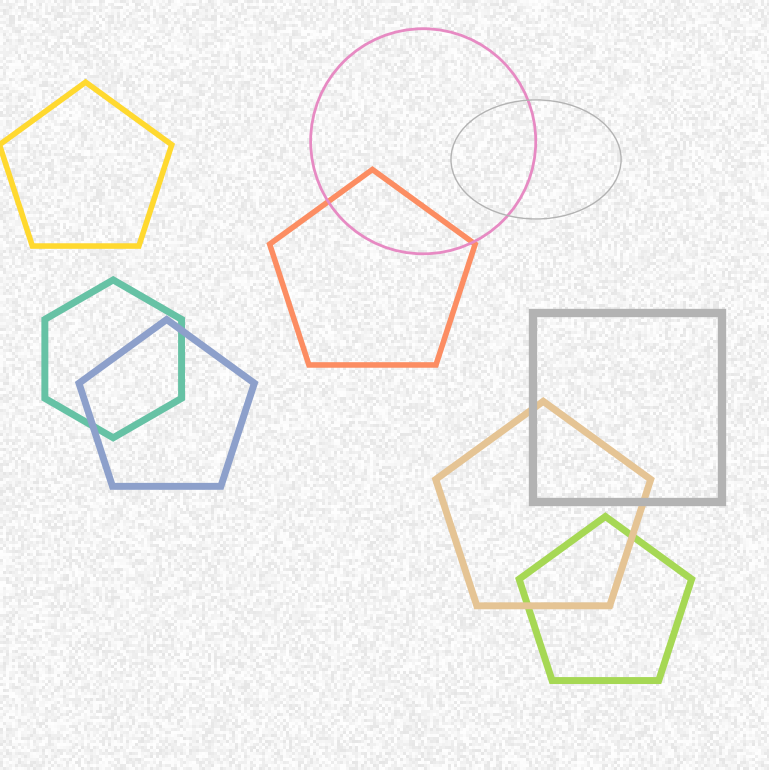[{"shape": "hexagon", "thickness": 2.5, "radius": 0.51, "center": [0.147, 0.534]}, {"shape": "pentagon", "thickness": 2, "radius": 0.7, "center": [0.484, 0.64]}, {"shape": "pentagon", "thickness": 2.5, "radius": 0.6, "center": [0.216, 0.465]}, {"shape": "circle", "thickness": 1, "radius": 0.73, "center": [0.55, 0.817]}, {"shape": "pentagon", "thickness": 2.5, "radius": 0.59, "center": [0.786, 0.211]}, {"shape": "pentagon", "thickness": 2, "radius": 0.59, "center": [0.111, 0.776]}, {"shape": "pentagon", "thickness": 2.5, "radius": 0.73, "center": [0.706, 0.332]}, {"shape": "square", "thickness": 3, "radius": 0.61, "center": [0.815, 0.471]}, {"shape": "oval", "thickness": 0.5, "radius": 0.55, "center": [0.696, 0.793]}]